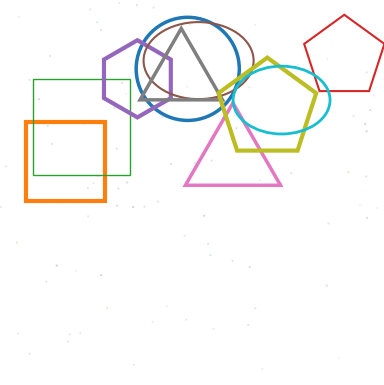[{"shape": "circle", "thickness": 2.5, "radius": 0.67, "center": [0.488, 0.821]}, {"shape": "square", "thickness": 3, "radius": 0.51, "center": [0.171, 0.581]}, {"shape": "square", "thickness": 1, "radius": 0.63, "center": [0.212, 0.67]}, {"shape": "pentagon", "thickness": 1.5, "radius": 0.55, "center": [0.894, 0.852]}, {"shape": "hexagon", "thickness": 3, "radius": 0.5, "center": [0.357, 0.795]}, {"shape": "oval", "thickness": 1.5, "radius": 0.71, "center": [0.516, 0.843]}, {"shape": "triangle", "thickness": 2.5, "radius": 0.71, "center": [0.605, 0.59]}, {"shape": "triangle", "thickness": 2.5, "radius": 0.62, "center": [0.471, 0.802]}, {"shape": "pentagon", "thickness": 3, "radius": 0.67, "center": [0.694, 0.717]}, {"shape": "oval", "thickness": 2, "radius": 0.63, "center": [0.731, 0.74]}]